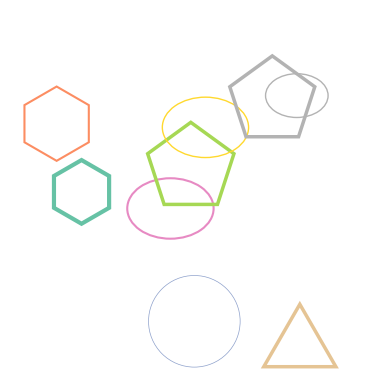[{"shape": "hexagon", "thickness": 3, "radius": 0.41, "center": [0.212, 0.502]}, {"shape": "hexagon", "thickness": 1.5, "radius": 0.48, "center": [0.147, 0.679]}, {"shape": "circle", "thickness": 0.5, "radius": 0.59, "center": [0.505, 0.165]}, {"shape": "oval", "thickness": 1.5, "radius": 0.56, "center": [0.443, 0.459]}, {"shape": "pentagon", "thickness": 2.5, "radius": 0.59, "center": [0.496, 0.564]}, {"shape": "oval", "thickness": 1, "radius": 0.56, "center": [0.534, 0.669]}, {"shape": "triangle", "thickness": 2.5, "radius": 0.54, "center": [0.779, 0.102]}, {"shape": "pentagon", "thickness": 2.5, "radius": 0.58, "center": [0.707, 0.739]}, {"shape": "oval", "thickness": 1, "radius": 0.41, "center": [0.771, 0.752]}]